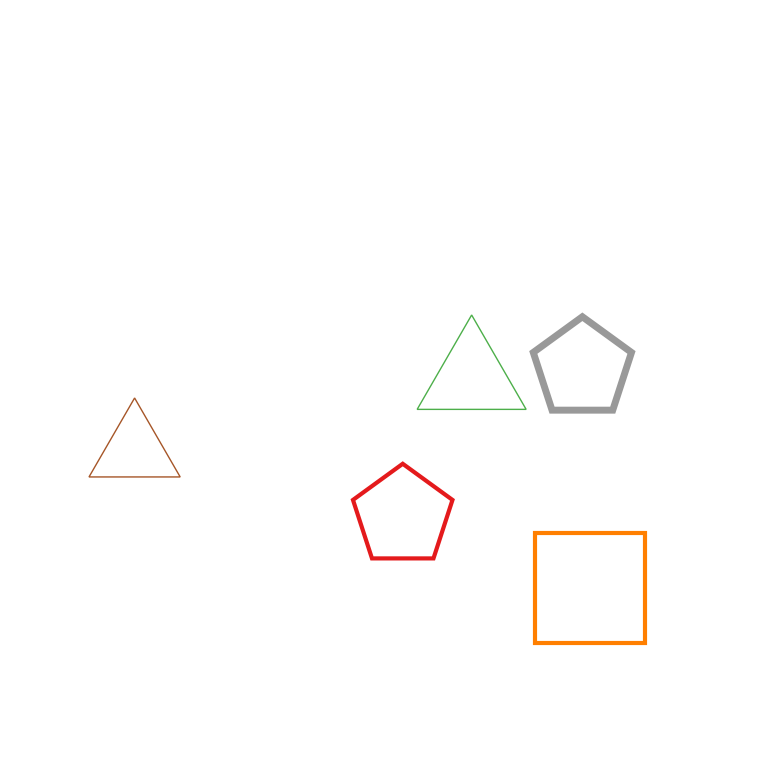[{"shape": "pentagon", "thickness": 1.5, "radius": 0.34, "center": [0.523, 0.33]}, {"shape": "triangle", "thickness": 0.5, "radius": 0.41, "center": [0.613, 0.509]}, {"shape": "square", "thickness": 1.5, "radius": 0.36, "center": [0.766, 0.236]}, {"shape": "triangle", "thickness": 0.5, "radius": 0.34, "center": [0.175, 0.415]}, {"shape": "pentagon", "thickness": 2.5, "radius": 0.34, "center": [0.756, 0.522]}]